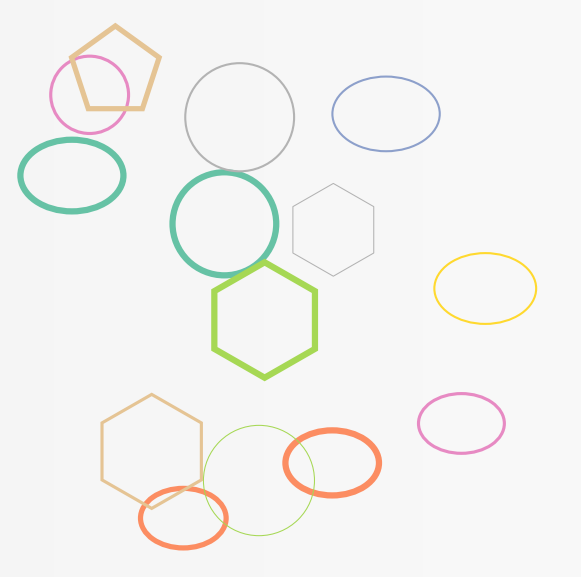[{"shape": "circle", "thickness": 3, "radius": 0.45, "center": [0.386, 0.612]}, {"shape": "oval", "thickness": 3, "radius": 0.44, "center": [0.124, 0.695]}, {"shape": "oval", "thickness": 2.5, "radius": 0.37, "center": [0.315, 0.102]}, {"shape": "oval", "thickness": 3, "radius": 0.4, "center": [0.572, 0.198]}, {"shape": "oval", "thickness": 1, "radius": 0.46, "center": [0.664, 0.802]}, {"shape": "circle", "thickness": 1.5, "radius": 0.33, "center": [0.154, 0.835]}, {"shape": "oval", "thickness": 1.5, "radius": 0.37, "center": [0.794, 0.266]}, {"shape": "hexagon", "thickness": 3, "radius": 0.5, "center": [0.455, 0.445]}, {"shape": "circle", "thickness": 0.5, "radius": 0.48, "center": [0.446, 0.167]}, {"shape": "oval", "thickness": 1, "radius": 0.44, "center": [0.835, 0.5]}, {"shape": "hexagon", "thickness": 1.5, "radius": 0.49, "center": [0.261, 0.217]}, {"shape": "pentagon", "thickness": 2.5, "radius": 0.4, "center": [0.198, 0.875]}, {"shape": "circle", "thickness": 1, "radius": 0.47, "center": [0.412, 0.796]}, {"shape": "hexagon", "thickness": 0.5, "radius": 0.4, "center": [0.573, 0.601]}]